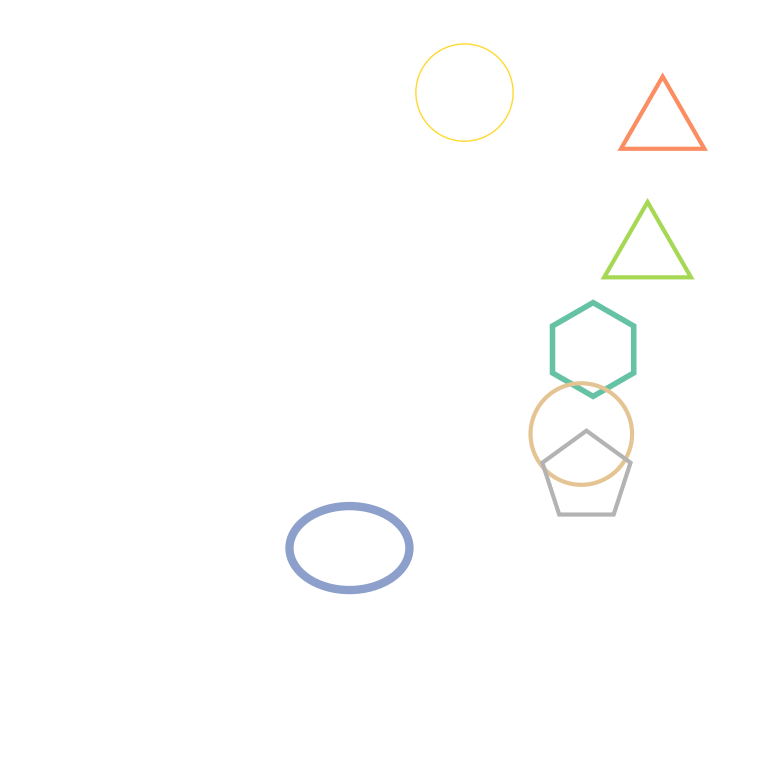[{"shape": "hexagon", "thickness": 2, "radius": 0.3, "center": [0.77, 0.546]}, {"shape": "triangle", "thickness": 1.5, "radius": 0.31, "center": [0.861, 0.838]}, {"shape": "oval", "thickness": 3, "radius": 0.39, "center": [0.454, 0.288]}, {"shape": "triangle", "thickness": 1.5, "radius": 0.33, "center": [0.841, 0.672]}, {"shape": "circle", "thickness": 0.5, "radius": 0.32, "center": [0.603, 0.88]}, {"shape": "circle", "thickness": 1.5, "radius": 0.33, "center": [0.755, 0.436]}, {"shape": "pentagon", "thickness": 1.5, "radius": 0.3, "center": [0.762, 0.38]}]